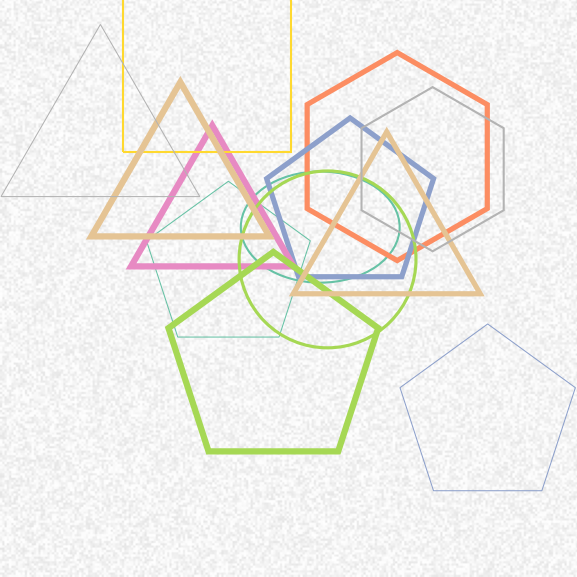[{"shape": "oval", "thickness": 1, "radius": 0.69, "center": [0.555, 0.606]}, {"shape": "pentagon", "thickness": 0.5, "radius": 0.75, "center": [0.395, 0.536]}, {"shape": "hexagon", "thickness": 2.5, "radius": 0.9, "center": [0.688, 0.728]}, {"shape": "pentagon", "thickness": 0.5, "radius": 0.8, "center": [0.844, 0.279]}, {"shape": "pentagon", "thickness": 2.5, "radius": 0.76, "center": [0.606, 0.643]}, {"shape": "triangle", "thickness": 3, "radius": 0.81, "center": [0.368, 0.619]}, {"shape": "pentagon", "thickness": 3, "radius": 0.95, "center": [0.473, 0.372]}, {"shape": "circle", "thickness": 1.5, "radius": 0.77, "center": [0.567, 0.55]}, {"shape": "square", "thickness": 1, "radius": 0.73, "center": [0.358, 0.881]}, {"shape": "triangle", "thickness": 3, "radius": 0.89, "center": [0.312, 0.679]}, {"shape": "triangle", "thickness": 2.5, "radius": 0.93, "center": [0.67, 0.584]}, {"shape": "triangle", "thickness": 0.5, "radius": 0.99, "center": [0.174, 0.758]}, {"shape": "hexagon", "thickness": 1, "radius": 0.71, "center": [0.749, 0.706]}]